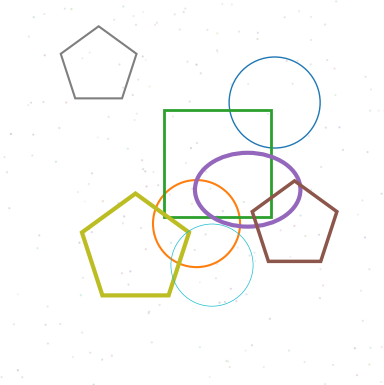[{"shape": "circle", "thickness": 1, "radius": 0.59, "center": [0.713, 0.734]}, {"shape": "circle", "thickness": 1.5, "radius": 0.57, "center": [0.51, 0.419]}, {"shape": "square", "thickness": 2, "radius": 0.7, "center": [0.565, 0.575]}, {"shape": "oval", "thickness": 3, "radius": 0.68, "center": [0.643, 0.507]}, {"shape": "pentagon", "thickness": 2.5, "radius": 0.58, "center": [0.765, 0.415]}, {"shape": "pentagon", "thickness": 1.5, "radius": 0.52, "center": [0.256, 0.828]}, {"shape": "pentagon", "thickness": 3, "radius": 0.73, "center": [0.352, 0.351]}, {"shape": "circle", "thickness": 0.5, "radius": 0.53, "center": [0.551, 0.311]}]